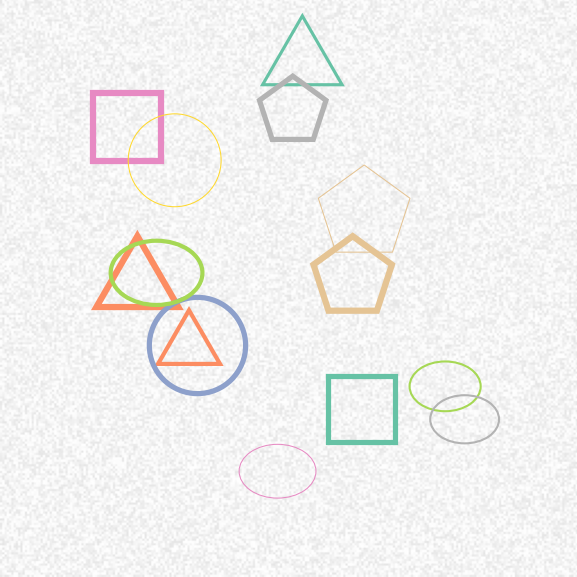[{"shape": "square", "thickness": 2.5, "radius": 0.29, "center": [0.626, 0.292]}, {"shape": "triangle", "thickness": 1.5, "radius": 0.4, "center": [0.524, 0.892]}, {"shape": "triangle", "thickness": 3, "radius": 0.41, "center": [0.238, 0.508]}, {"shape": "triangle", "thickness": 2, "radius": 0.31, "center": [0.327, 0.4]}, {"shape": "circle", "thickness": 2.5, "radius": 0.42, "center": [0.342, 0.401]}, {"shape": "oval", "thickness": 0.5, "radius": 0.33, "center": [0.481, 0.183]}, {"shape": "square", "thickness": 3, "radius": 0.29, "center": [0.22, 0.779]}, {"shape": "oval", "thickness": 1, "radius": 0.31, "center": [0.771, 0.33]}, {"shape": "oval", "thickness": 2, "radius": 0.4, "center": [0.271, 0.527]}, {"shape": "circle", "thickness": 0.5, "radius": 0.4, "center": [0.302, 0.722]}, {"shape": "pentagon", "thickness": 0.5, "radius": 0.42, "center": [0.631, 0.63]}, {"shape": "pentagon", "thickness": 3, "radius": 0.36, "center": [0.611, 0.519]}, {"shape": "oval", "thickness": 1, "radius": 0.3, "center": [0.805, 0.273]}, {"shape": "pentagon", "thickness": 2.5, "radius": 0.3, "center": [0.507, 0.807]}]